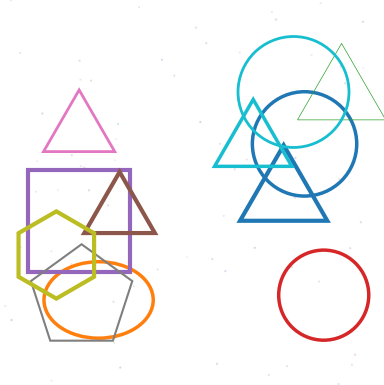[{"shape": "triangle", "thickness": 3, "radius": 0.65, "center": [0.737, 0.492]}, {"shape": "circle", "thickness": 2.5, "radius": 0.68, "center": [0.791, 0.626]}, {"shape": "oval", "thickness": 2.5, "radius": 0.71, "center": [0.256, 0.221]}, {"shape": "triangle", "thickness": 0.5, "radius": 0.66, "center": [0.887, 0.755]}, {"shape": "circle", "thickness": 2.5, "radius": 0.58, "center": [0.841, 0.233]}, {"shape": "square", "thickness": 3, "radius": 0.66, "center": [0.204, 0.426]}, {"shape": "triangle", "thickness": 3, "radius": 0.53, "center": [0.311, 0.448]}, {"shape": "triangle", "thickness": 2, "radius": 0.53, "center": [0.206, 0.66]}, {"shape": "pentagon", "thickness": 1.5, "radius": 0.69, "center": [0.212, 0.227]}, {"shape": "hexagon", "thickness": 3, "radius": 0.57, "center": [0.146, 0.338]}, {"shape": "circle", "thickness": 2, "radius": 0.72, "center": [0.762, 0.761]}, {"shape": "triangle", "thickness": 2.5, "radius": 0.58, "center": [0.658, 0.626]}]